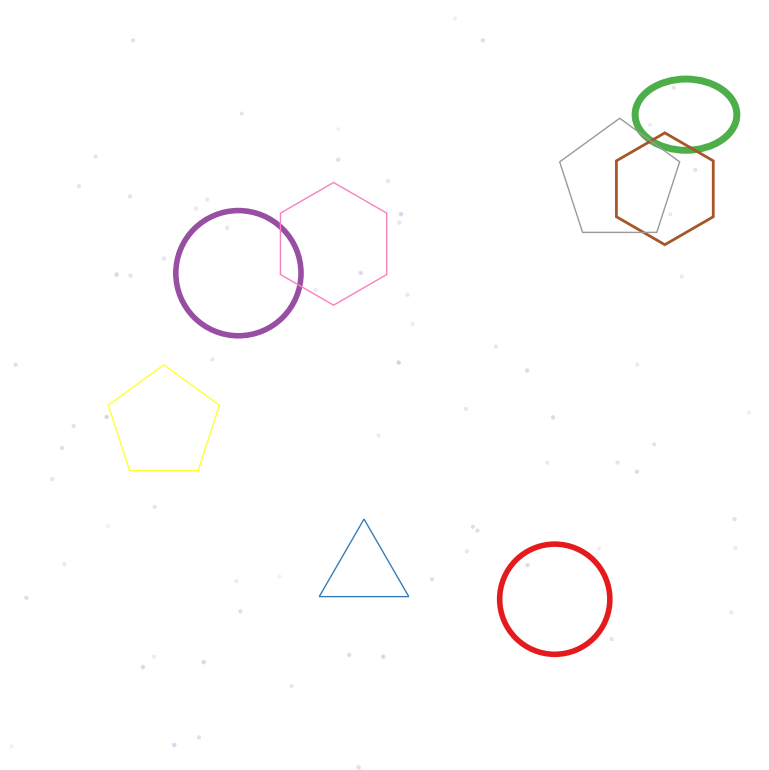[{"shape": "circle", "thickness": 2, "radius": 0.36, "center": [0.72, 0.222]}, {"shape": "triangle", "thickness": 0.5, "radius": 0.34, "center": [0.473, 0.259]}, {"shape": "oval", "thickness": 2.5, "radius": 0.33, "center": [0.891, 0.851]}, {"shape": "circle", "thickness": 2, "radius": 0.41, "center": [0.31, 0.645]}, {"shape": "pentagon", "thickness": 0.5, "radius": 0.38, "center": [0.213, 0.45]}, {"shape": "hexagon", "thickness": 1, "radius": 0.36, "center": [0.863, 0.755]}, {"shape": "hexagon", "thickness": 0.5, "radius": 0.4, "center": [0.433, 0.683]}, {"shape": "pentagon", "thickness": 0.5, "radius": 0.41, "center": [0.805, 0.764]}]